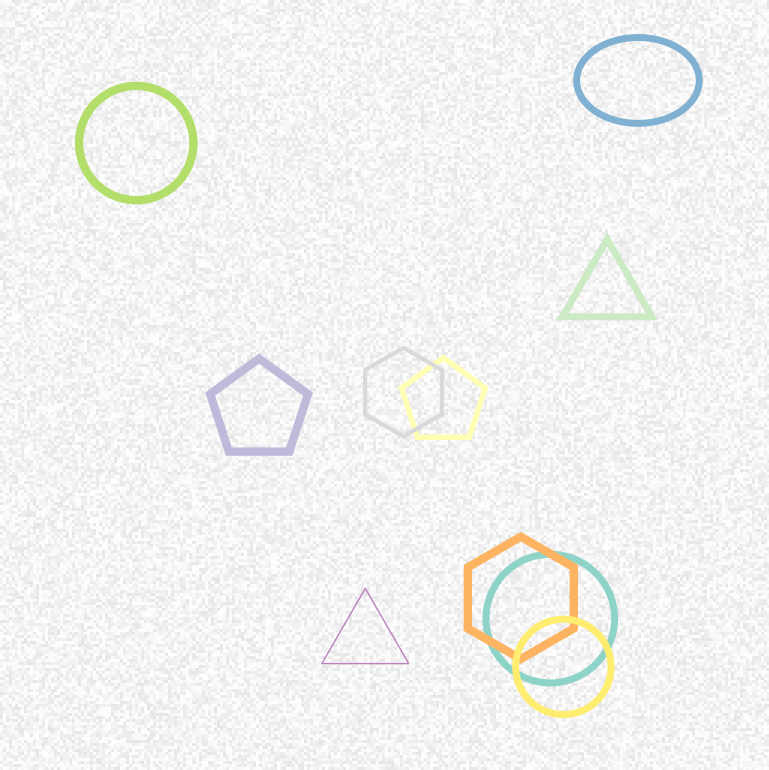[{"shape": "circle", "thickness": 2.5, "radius": 0.42, "center": [0.715, 0.197]}, {"shape": "pentagon", "thickness": 2, "radius": 0.29, "center": [0.576, 0.478]}, {"shape": "pentagon", "thickness": 3, "radius": 0.33, "center": [0.336, 0.468]}, {"shape": "oval", "thickness": 2.5, "radius": 0.4, "center": [0.829, 0.896]}, {"shape": "hexagon", "thickness": 3, "radius": 0.4, "center": [0.676, 0.224]}, {"shape": "circle", "thickness": 3, "radius": 0.37, "center": [0.177, 0.814]}, {"shape": "hexagon", "thickness": 1.5, "radius": 0.29, "center": [0.524, 0.491]}, {"shape": "triangle", "thickness": 0.5, "radius": 0.33, "center": [0.474, 0.171]}, {"shape": "triangle", "thickness": 2.5, "radius": 0.34, "center": [0.789, 0.622]}, {"shape": "circle", "thickness": 2.5, "radius": 0.31, "center": [0.732, 0.134]}]